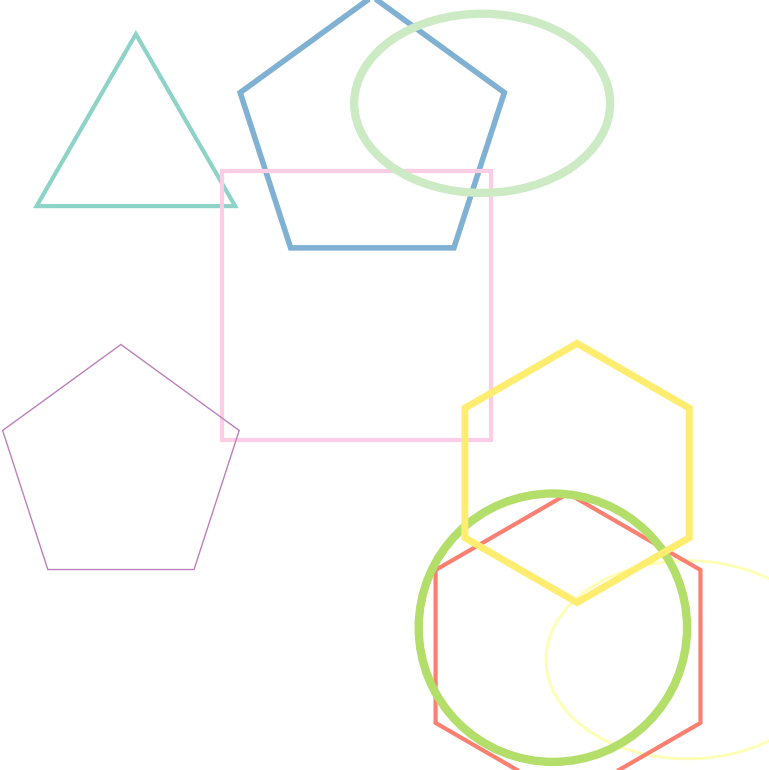[{"shape": "triangle", "thickness": 1.5, "radius": 0.74, "center": [0.176, 0.807]}, {"shape": "oval", "thickness": 1, "radius": 0.92, "center": [0.893, 0.143]}, {"shape": "hexagon", "thickness": 1.5, "radius": 0.99, "center": [0.738, 0.16]}, {"shape": "pentagon", "thickness": 2, "radius": 0.9, "center": [0.483, 0.824]}, {"shape": "circle", "thickness": 3, "radius": 0.87, "center": [0.718, 0.185]}, {"shape": "square", "thickness": 1.5, "radius": 0.87, "center": [0.463, 0.604]}, {"shape": "pentagon", "thickness": 0.5, "radius": 0.81, "center": [0.157, 0.391]}, {"shape": "oval", "thickness": 3, "radius": 0.83, "center": [0.626, 0.866]}, {"shape": "hexagon", "thickness": 2.5, "radius": 0.84, "center": [0.749, 0.386]}]